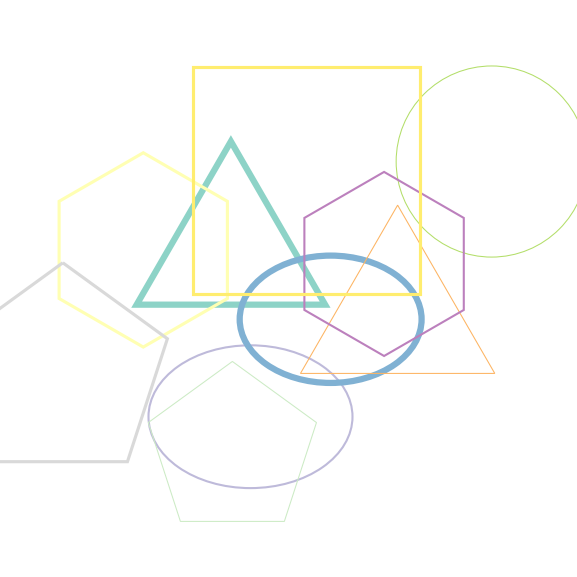[{"shape": "triangle", "thickness": 3, "radius": 0.94, "center": [0.4, 0.566]}, {"shape": "hexagon", "thickness": 1.5, "radius": 0.84, "center": [0.248, 0.566]}, {"shape": "oval", "thickness": 1, "radius": 0.88, "center": [0.434, 0.278]}, {"shape": "oval", "thickness": 3, "radius": 0.79, "center": [0.573, 0.446]}, {"shape": "triangle", "thickness": 0.5, "radius": 0.97, "center": [0.689, 0.45]}, {"shape": "circle", "thickness": 0.5, "radius": 0.83, "center": [0.851, 0.719]}, {"shape": "pentagon", "thickness": 1.5, "radius": 0.95, "center": [0.109, 0.354]}, {"shape": "hexagon", "thickness": 1, "radius": 0.8, "center": [0.665, 0.542]}, {"shape": "pentagon", "thickness": 0.5, "radius": 0.77, "center": [0.402, 0.22]}, {"shape": "square", "thickness": 1.5, "radius": 0.98, "center": [0.531, 0.687]}]